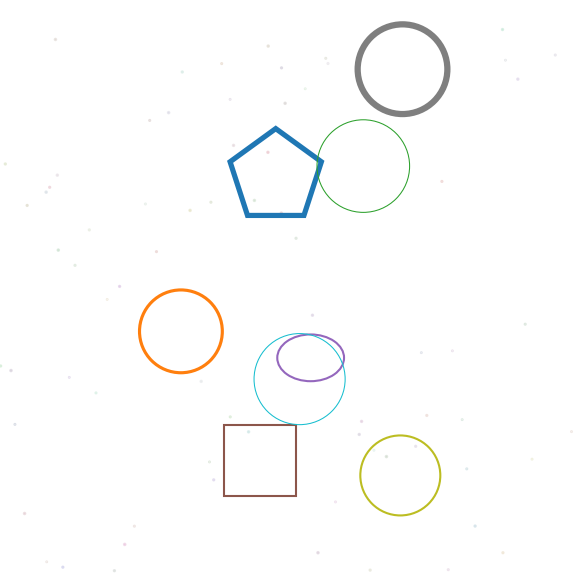[{"shape": "pentagon", "thickness": 2.5, "radius": 0.42, "center": [0.477, 0.693]}, {"shape": "circle", "thickness": 1.5, "radius": 0.36, "center": [0.313, 0.425]}, {"shape": "circle", "thickness": 0.5, "radius": 0.4, "center": [0.629, 0.712]}, {"shape": "oval", "thickness": 1, "radius": 0.29, "center": [0.538, 0.38]}, {"shape": "square", "thickness": 1, "radius": 0.31, "center": [0.451, 0.202]}, {"shape": "circle", "thickness": 3, "radius": 0.39, "center": [0.697, 0.879]}, {"shape": "circle", "thickness": 1, "radius": 0.35, "center": [0.693, 0.176]}, {"shape": "circle", "thickness": 0.5, "radius": 0.39, "center": [0.519, 0.343]}]